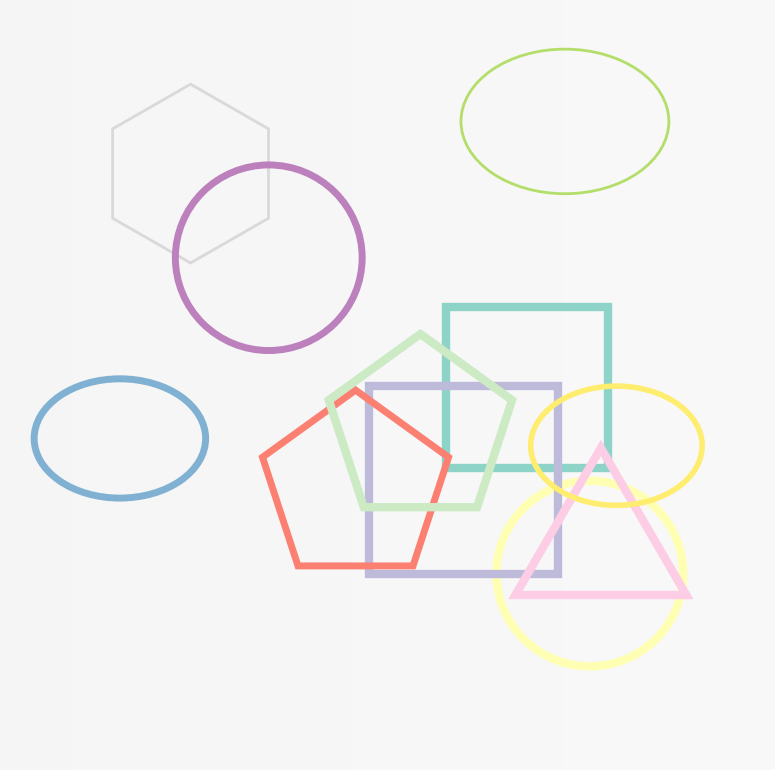[{"shape": "square", "thickness": 3, "radius": 0.52, "center": [0.68, 0.497]}, {"shape": "circle", "thickness": 3, "radius": 0.6, "center": [0.761, 0.255]}, {"shape": "square", "thickness": 3, "radius": 0.61, "center": [0.598, 0.377]}, {"shape": "pentagon", "thickness": 2.5, "radius": 0.63, "center": [0.459, 0.367]}, {"shape": "oval", "thickness": 2.5, "radius": 0.55, "center": [0.155, 0.431]}, {"shape": "oval", "thickness": 1, "radius": 0.67, "center": [0.729, 0.842]}, {"shape": "triangle", "thickness": 3, "radius": 0.64, "center": [0.775, 0.291]}, {"shape": "hexagon", "thickness": 1, "radius": 0.58, "center": [0.246, 0.775]}, {"shape": "circle", "thickness": 2.5, "radius": 0.6, "center": [0.347, 0.665]}, {"shape": "pentagon", "thickness": 3, "radius": 0.62, "center": [0.542, 0.442]}, {"shape": "oval", "thickness": 2, "radius": 0.55, "center": [0.795, 0.421]}]